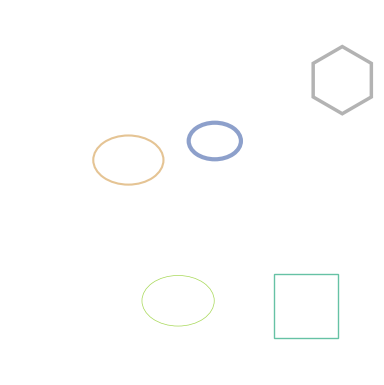[{"shape": "square", "thickness": 1, "radius": 0.42, "center": [0.794, 0.205]}, {"shape": "oval", "thickness": 3, "radius": 0.34, "center": [0.558, 0.634]}, {"shape": "oval", "thickness": 0.5, "radius": 0.47, "center": [0.463, 0.219]}, {"shape": "oval", "thickness": 1.5, "radius": 0.46, "center": [0.333, 0.584]}, {"shape": "hexagon", "thickness": 2.5, "radius": 0.44, "center": [0.889, 0.792]}]